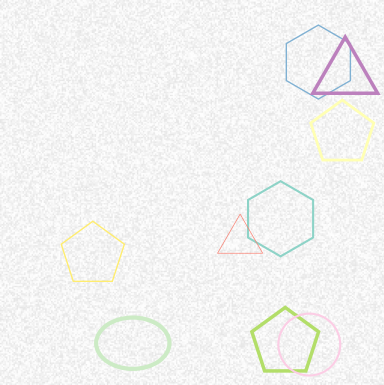[{"shape": "hexagon", "thickness": 1.5, "radius": 0.49, "center": [0.729, 0.432]}, {"shape": "pentagon", "thickness": 2, "radius": 0.43, "center": [0.889, 0.654]}, {"shape": "triangle", "thickness": 0.5, "radius": 0.34, "center": [0.624, 0.376]}, {"shape": "hexagon", "thickness": 1, "radius": 0.48, "center": [0.827, 0.839]}, {"shape": "pentagon", "thickness": 2.5, "radius": 0.46, "center": [0.741, 0.11]}, {"shape": "circle", "thickness": 1.5, "radius": 0.4, "center": [0.803, 0.105]}, {"shape": "triangle", "thickness": 2.5, "radius": 0.49, "center": [0.897, 0.806]}, {"shape": "oval", "thickness": 3, "radius": 0.48, "center": [0.345, 0.109]}, {"shape": "pentagon", "thickness": 1, "radius": 0.43, "center": [0.241, 0.339]}]